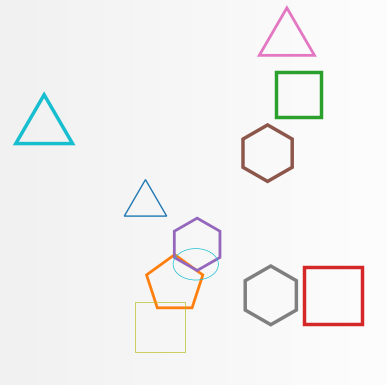[{"shape": "triangle", "thickness": 1, "radius": 0.32, "center": [0.375, 0.47]}, {"shape": "pentagon", "thickness": 2, "radius": 0.38, "center": [0.451, 0.262]}, {"shape": "square", "thickness": 2.5, "radius": 0.29, "center": [0.771, 0.755]}, {"shape": "square", "thickness": 2.5, "radius": 0.37, "center": [0.86, 0.232]}, {"shape": "hexagon", "thickness": 2, "radius": 0.34, "center": [0.509, 0.365]}, {"shape": "hexagon", "thickness": 2.5, "radius": 0.37, "center": [0.691, 0.602]}, {"shape": "triangle", "thickness": 2, "radius": 0.41, "center": [0.74, 0.897]}, {"shape": "hexagon", "thickness": 2.5, "radius": 0.38, "center": [0.699, 0.233]}, {"shape": "square", "thickness": 0.5, "radius": 0.33, "center": [0.413, 0.151]}, {"shape": "oval", "thickness": 0.5, "radius": 0.29, "center": [0.505, 0.314]}, {"shape": "triangle", "thickness": 2.5, "radius": 0.42, "center": [0.114, 0.669]}]